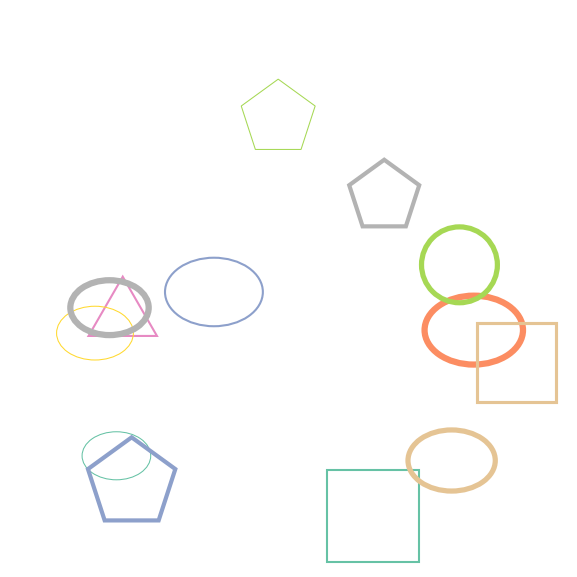[{"shape": "square", "thickness": 1, "radius": 0.4, "center": [0.646, 0.106]}, {"shape": "oval", "thickness": 0.5, "radius": 0.3, "center": [0.202, 0.21]}, {"shape": "oval", "thickness": 3, "radius": 0.43, "center": [0.82, 0.428]}, {"shape": "pentagon", "thickness": 2, "radius": 0.4, "center": [0.228, 0.162]}, {"shape": "oval", "thickness": 1, "radius": 0.42, "center": [0.37, 0.494]}, {"shape": "triangle", "thickness": 1, "radius": 0.34, "center": [0.213, 0.452]}, {"shape": "pentagon", "thickness": 0.5, "radius": 0.34, "center": [0.482, 0.795]}, {"shape": "circle", "thickness": 2.5, "radius": 0.33, "center": [0.796, 0.541]}, {"shape": "oval", "thickness": 0.5, "radius": 0.33, "center": [0.164, 0.422]}, {"shape": "oval", "thickness": 2.5, "radius": 0.38, "center": [0.782, 0.202]}, {"shape": "square", "thickness": 1.5, "radius": 0.34, "center": [0.895, 0.372]}, {"shape": "pentagon", "thickness": 2, "radius": 0.32, "center": [0.665, 0.659]}, {"shape": "oval", "thickness": 3, "radius": 0.34, "center": [0.19, 0.466]}]